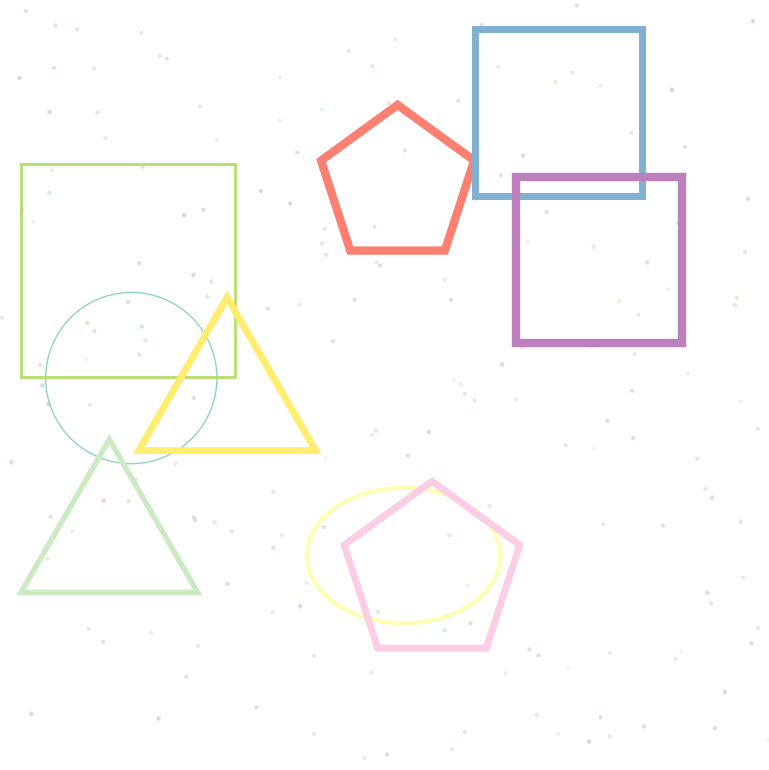[{"shape": "circle", "thickness": 0.5, "radius": 0.56, "center": [0.171, 0.509]}, {"shape": "oval", "thickness": 1.5, "radius": 0.63, "center": [0.524, 0.279]}, {"shape": "pentagon", "thickness": 3, "radius": 0.52, "center": [0.516, 0.759]}, {"shape": "square", "thickness": 2.5, "radius": 0.54, "center": [0.726, 0.854]}, {"shape": "square", "thickness": 1, "radius": 0.69, "center": [0.166, 0.649]}, {"shape": "pentagon", "thickness": 2.5, "radius": 0.6, "center": [0.561, 0.255]}, {"shape": "square", "thickness": 3, "radius": 0.54, "center": [0.778, 0.663]}, {"shape": "triangle", "thickness": 2, "radius": 0.66, "center": [0.142, 0.297]}, {"shape": "triangle", "thickness": 2.5, "radius": 0.66, "center": [0.295, 0.481]}]